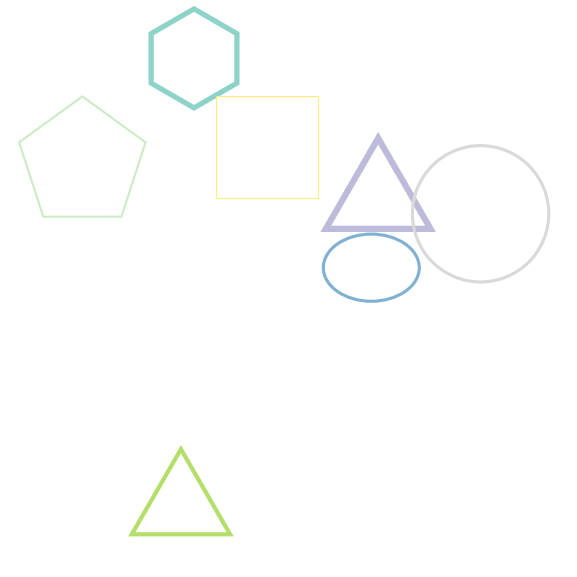[{"shape": "hexagon", "thickness": 2.5, "radius": 0.43, "center": [0.336, 0.898]}, {"shape": "triangle", "thickness": 3, "radius": 0.52, "center": [0.655, 0.655]}, {"shape": "oval", "thickness": 1.5, "radius": 0.42, "center": [0.643, 0.536]}, {"shape": "triangle", "thickness": 2, "radius": 0.49, "center": [0.313, 0.123]}, {"shape": "circle", "thickness": 1.5, "radius": 0.59, "center": [0.832, 0.629]}, {"shape": "pentagon", "thickness": 1, "radius": 0.58, "center": [0.143, 0.717]}, {"shape": "square", "thickness": 0.5, "radius": 0.44, "center": [0.462, 0.745]}]